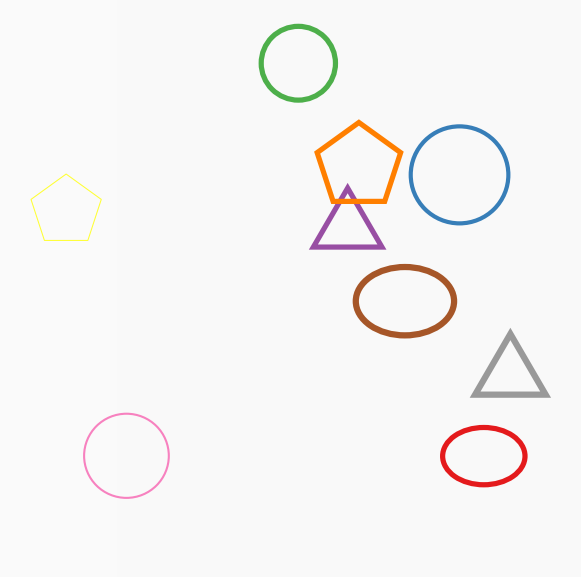[{"shape": "oval", "thickness": 2.5, "radius": 0.35, "center": [0.832, 0.209]}, {"shape": "circle", "thickness": 2, "radius": 0.42, "center": [0.791, 0.696]}, {"shape": "circle", "thickness": 2.5, "radius": 0.32, "center": [0.513, 0.89]}, {"shape": "triangle", "thickness": 2.5, "radius": 0.34, "center": [0.598, 0.605]}, {"shape": "pentagon", "thickness": 2.5, "radius": 0.38, "center": [0.617, 0.712]}, {"shape": "pentagon", "thickness": 0.5, "radius": 0.32, "center": [0.114, 0.634]}, {"shape": "oval", "thickness": 3, "radius": 0.42, "center": [0.697, 0.478]}, {"shape": "circle", "thickness": 1, "radius": 0.36, "center": [0.218, 0.21]}, {"shape": "triangle", "thickness": 3, "radius": 0.35, "center": [0.878, 0.351]}]